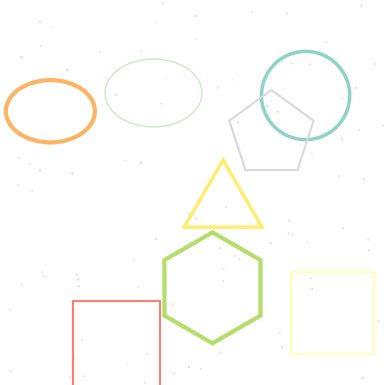[{"shape": "circle", "thickness": 2.5, "radius": 0.57, "center": [0.794, 0.752]}, {"shape": "square", "thickness": 1.5, "radius": 0.53, "center": [0.864, 0.187]}, {"shape": "square", "thickness": 1.5, "radius": 0.56, "center": [0.302, 0.105]}, {"shape": "oval", "thickness": 3, "radius": 0.58, "center": [0.131, 0.711]}, {"shape": "hexagon", "thickness": 3, "radius": 0.72, "center": [0.552, 0.252]}, {"shape": "pentagon", "thickness": 1.5, "radius": 0.58, "center": [0.705, 0.651]}, {"shape": "oval", "thickness": 1, "radius": 0.63, "center": [0.399, 0.759]}, {"shape": "triangle", "thickness": 2.5, "radius": 0.58, "center": [0.579, 0.468]}]